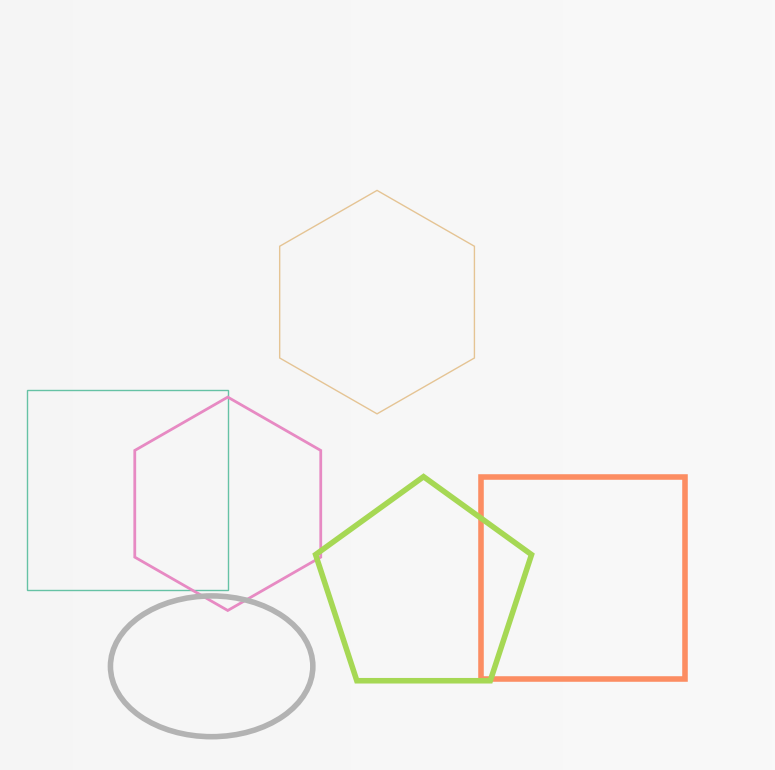[{"shape": "square", "thickness": 0.5, "radius": 0.65, "center": [0.165, 0.363]}, {"shape": "square", "thickness": 2, "radius": 0.66, "center": [0.752, 0.25]}, {"shape": "hexagon", "thickness": 1, "radius": 0.69, "center": [0.294, 0.346]}, {"shape": "pentagon", "thickness": 2, "radius": 0.73, "center": [0.547, 0.234]}, {"shape": "hexagon", "thickness": 0.5, "radius": 0.73, "center": [0.487, 0.608]}, {"shape": "oval", "thickness": 2, "radius": 0.65, "center": [0.273, 0.135]}]